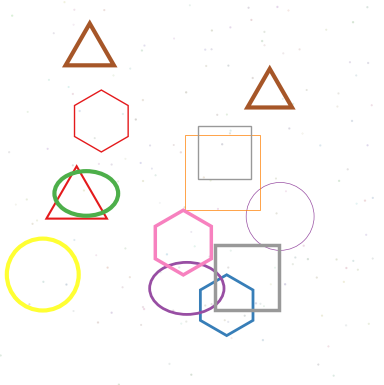[{"shape": "triangle", "thickness": 1.5, "radius": 0.45, "center": [0.199, 0.478]}, {"shape": "hexagon", "thickness": 1, "radius": 0.4, "center": [0.263, 0.686]}, {"shape": "hexagon", "thickness": 2, "radius": 0.39, "center": [0.589, 0.207]}, {"shape": "oval", "thickness": 3, "radius": 0.41, "center": [0.224, 0.498]}, {"shape": "circle", "thickness": 0.5, "radius": 0.44, "center": [0.728, 0.438]}, {"shape": "oval", "thickness": 2, "radius": 0.48, "center": [0.485, 0.251]}, {"shape": "square", "thickness": 0.5, "radius": 0.49, "center": [0.578, 0.552]}, {"shape": "circle", "thickness": 3, "radius": 0.47, "center": [0.111, 0.287]}, {"shape": "triangle", "thickness": 3, "radius": 0.33, "center": [0.701, 0.754]}, {"shape": "triangle", "thickness": 3, "radius": 0.36, "center": [0.233, 0.867]}, {"shape": "hexagon", "thickness": 2.5, "radius": 0.42, "center": [0.476, 0.37]}, {"shape": "square", "thickness": 1, "radius": 0.35, "center": [0.584, 0.603]}, {"shape": "square", "thickness": 2.5, "radius": 0.42, "center": [0.642, 0.28]}]